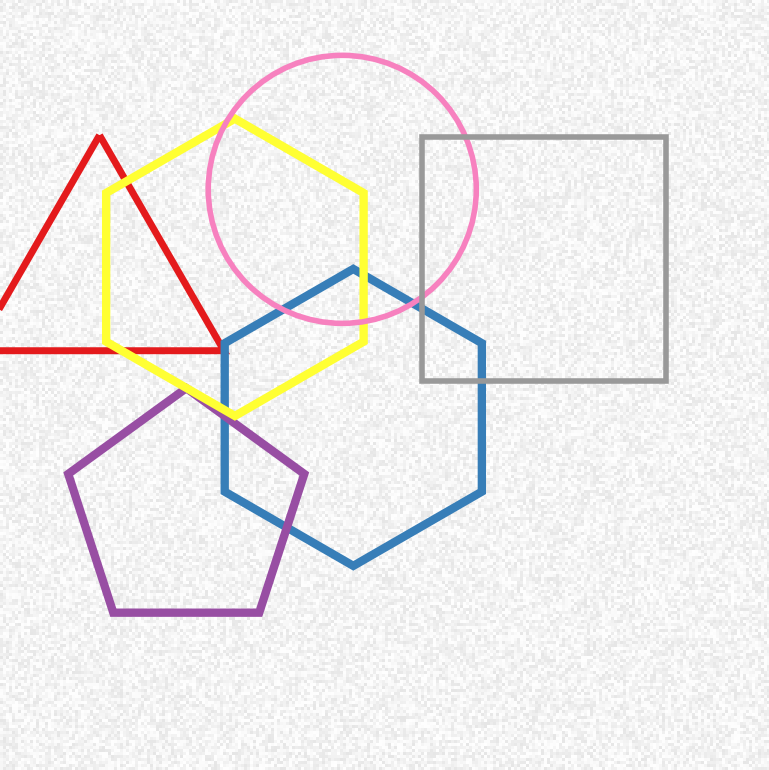[{"shape": "triangle", "thickness": 2.5, "radius": 0.93, "center": [0.129, 0.638]}, {"shape": "hexagon", "thickness": 3, "radius": 0.96, "center": [0.459, 0.458]}, {"shape": "pentagon", "thickness": 3, "radius": 0.81, "center": [0.242, 0.335]}, {"shape": "hexagon", "thickness": 3, "radius": 0.97, "center": [0.305, 0.653]}, {"shape": "circle", "thickness": 2, "radius": 0.87, "center": [0.444, 0.754]}, {"shape": "square", "thickness": 2, "radius": 0.79, "center": [0.706, 0.664]}]